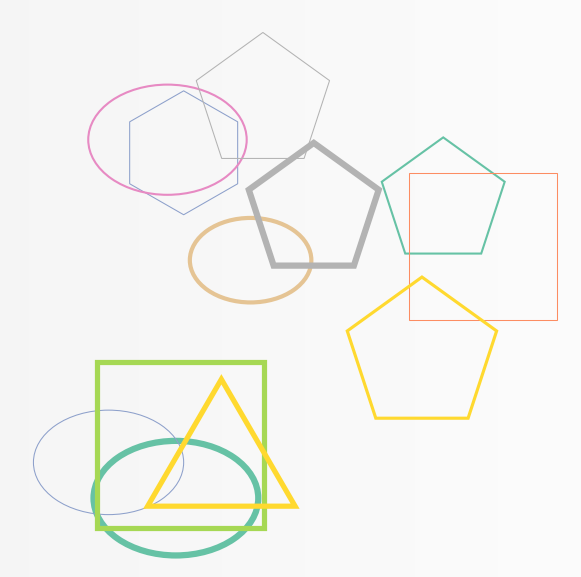[{"shape": "pentagon", "thickness": 1, "radius": 0.56, "center": [0.763, 0.65]}, {"shape": "oval", "thickness": 3, "radius": 0.71, "center": [0.303, 0.137]}, {"shape": "square", "thickness": 0.5, "radius": 0.64, "center": [0.831, 0.573]}, {"shape": "oval", "thickness": 0.5, "radius": 0.65, "center": [0.187, 0.198]}, {"shape": "hexagon", "thickness": 0.5, "radius": 0.54, "center": [0.316, 0.735]}, {"shape": "oval", "thickness": 1, "radius": 0.68, "center": [0.288, 0.757]}, {"shape": "square", "thickness": 2.5, "radius": 0.72, "center": [0.311, 0.229]}, {"shape": "pentagon", "thickness": 1.5, "radius": 0.68, "center": [0.726, 0.384]}, {"shape": "triangle", "thickness": 2.5, "radius": 0.73, "center": [0.381, 0.196]}, {"shape": "oval", "thickness": 2, "radius": 0.52, "center": [0.431, 0.549]}, {"shape": "pentagon", "thickness": 0.5, "radius": 0.6, "center": [0.452, 0.822]}, {"shape": "pentagon", "thickness": 3, "radius": 0.59, "center": [0.54, 0.634]}]